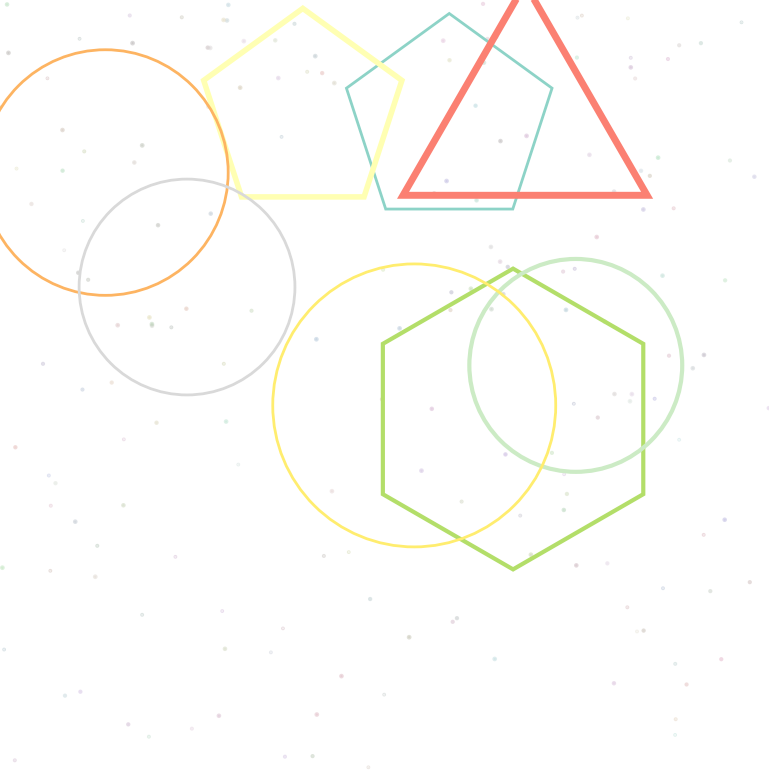[{"shape": "pentagon", "thickness": 1, "radius": 0.7, "center": [0.583, 0.842]}, {"shape": "pentagon", "thickness": 2, "radius": 0.68, "center": [0.393, 0.854]}, {"shape": "triangle", "thickness": 2.5, "radius": 0.92, "center": [0.682, 0.838]}, {"shape": "circle", "thickness": 1, "radius": 0.8, "center": [0.137, 0.776]}, {"shape": "hexagon", "thickness": 1.5, "radius": 0.98, "center": [0.666, 0.456]}, {"shape": "circle", "thickness": 1, "radius": 0.7, "center": [0.243, 0.627]}, {"shape": "circle", "thickness": 1.5, "radius": 0.69, "center": [0.748, 0.525]}, {"shape": "circle", "thickness": 1, "radius": 0.92, "center": [0.538, 0.473]}]